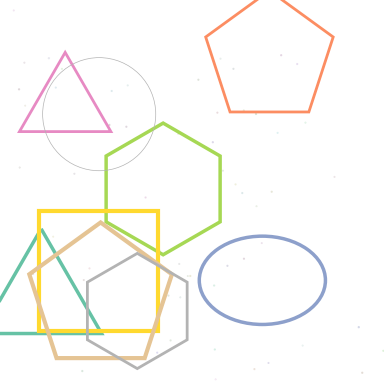[{"shape": "triangle", "thickness": 2.5, "radius": 0.91, "center": [0.107, 0.224]}, {"shape": "pentagon", "thickness": 2, "radius": 0.87, "center": [0.7, 0.85]}, {"shape": "oval", "thickness": 2.5, "radius": 0.82, "center": [0.681, 0.272]}, {"shape": "triangle", "thickness": 2, "radius": 0.69, "center": [0.169, 0.727]}, {"shape": "hexagon", "thickness": 2.5, "radius": 0.85, "center": [0.424, 0.509]}, {"shape": "square", "thickness": 3, "radius": 0.77, "center": [0.256, 0.296]}, {"shape": "pentagon", "thickness": 3, "radius": 0.97, "center": [0.261, 0.227]}, {"shape": "hexagon", "thickness": 2, "radius": 0.75, "center": [0.357, 0.192]}, {"shape": "circle", "thickness": 0.5, "radius": 0.73, "center": [0.258, 0.703]}]